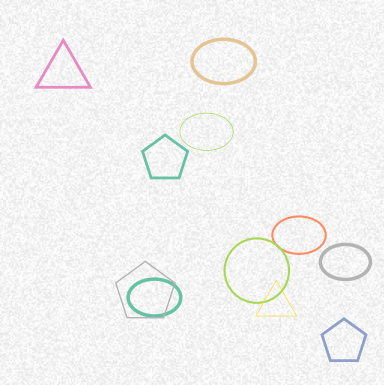[{"shape": "oval", "thickness": 2.5, "radius": 0.34, "center": [0.401, 0.227]}, {"shape": "pentagon", "thickness": 2, "radius": 0.31, "center": [0.429, 0.588]}, {"shape": "oval", "thickness": 1.5, "radius": 0.35, "center": [0.777, 0.389]}, {"shape": "pentagon", "thickness": 2, "radius": 0.3, "center": [0.893, 0.112]}, {"shape": "triangle", "thickness": 2, "radius": 0.41, "center": [0.164, 0.814]}, {"shape": "oval", "thickness": 0.5, "radius": 0.35, "center": [0.537, 0.658]}, {"shape": "circle", "thickness": 1.5, "radius": 0.42, "center": [0.667, 0.297]}, {"shape": "triangle", "thickness": 0.5, "radius": 0.31, "center": [0.718, 0.21]}, {"shape": "oval", "thickness": 2.5, "radius": 0.41, "center": [0.581, 0.84]}, {"shape": "oval", "thickness": 2.5, "radius": 0.32, "center": [0.897, 0.32]}, {"shape": "pentagon", "thickness": 1, "radius": 0.4, "center": [0.377, 0.24]}]